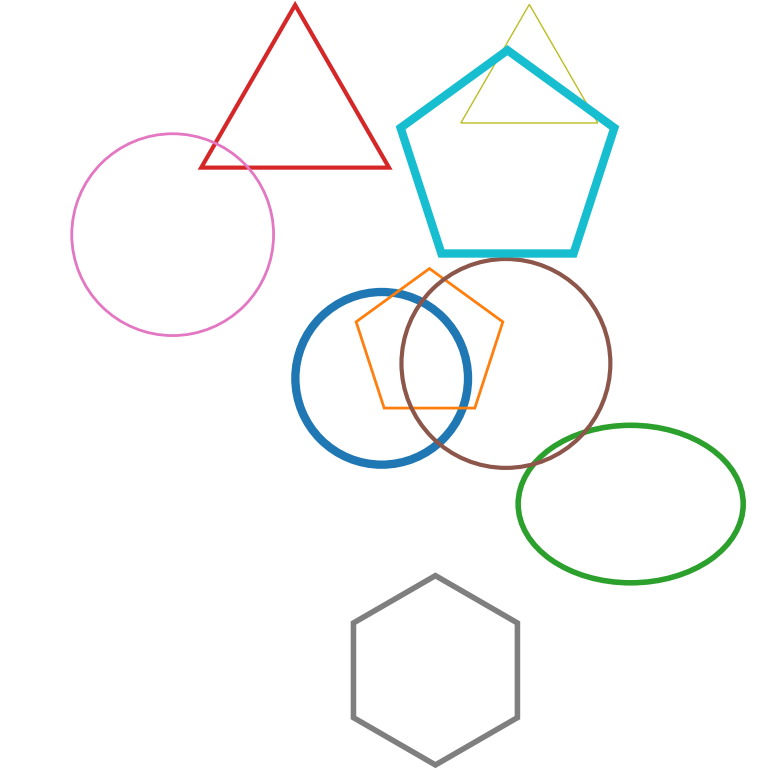[{"shape": "circle", "thickness": 3, "radius": 0.56, "center": [0.496, 0.509]}, {"shape": "pentagon", "thickness": 1, "radius": 0.5, "center": [0.558, 0.551]}, {"shape": "oval", "thickness": 2, "radius": 0.73, "center": [0.819, 0.345]}, {"shape": "triangle", "thickness": 1.5, "radius": 0.7, "center": [0.383, 0.853]}, {"shape": "circle", "thickness": 1.5, "radius": 0.68, "center": [0.657, 0.528]}, {"shape": "circle", "thickness": 1, "radius": 0.66, "center": [0.224, 0.695]}, {"shape": "hexagon", "thickness": 2, "radius": 0.61, "center": [0.566, 0.129]}, {"shape": "triangle", "thickness": 0.5, "radius": 0.51, "center": [0.687, 0.892]}, {"shape": "pentagon", "thickness": 3, "radius": 0.73, "center": [0.659, 0.789]}]